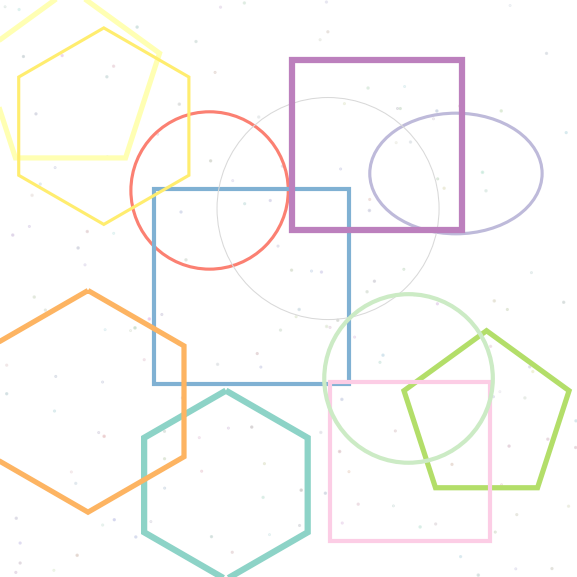[{"shape": "hexagon", "thickness": 3, "radius": 0.82, "center": [0.391, 0.159]}, {"shape": "pentagon", "thickness": 2.5, "radius": 0.81, "center": [0.122, 0.857]}, {"shape": "oval", "thickness": 1.5, "radius": 0.75, "center": [0.79, 0.699]}, {"shape": "circle", "thickness": 1.5, "radius": 0.68, "center": [0.363, 0.669]}, {"shape": "square", "thickness": 2, "radius": 0.84, "center": [0.435, 0.504]}, {"shape": "hexagon", "thickness": 2.5, "radius": 0.96, "center": [0.152, 0.304]}, {"shape": "pentagon", "thickness": 2.5, "radius": 0.75, "center": [0.842, 0.276]}, {"shape": "square", "thickness": 2, "radius": 0.69, "center": [0.71, 0.2]}, {"shape": "circle", "thickness": 0.5, "radius": 0.96, "center": [0.568, 0.638]}, {"shape": "square", "thickness": 3, "radius": 0.74, "center": [0.653, 0.749]}, {"shape": "circle", "thickness": 2, "radius": 0.73, "center": [0.707, 0.344]}, {"shape": "hexagon", "thickness": 1.5, "radius": 0.85, "center": [0.18, 0.781]}]